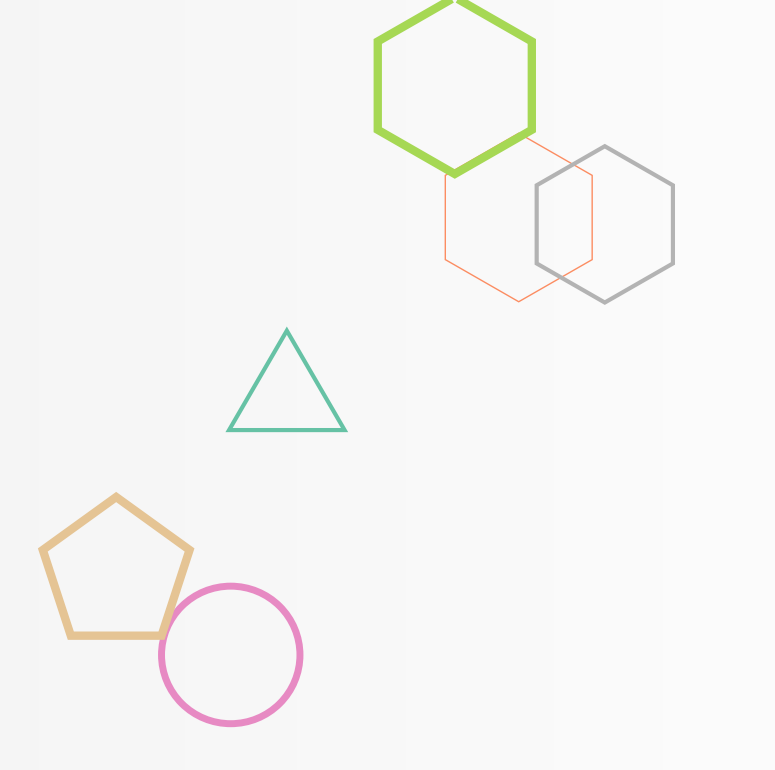[{"shape": "triangle", "thickness": 1.5, "radius": 0.43, "center": [0.37, 0.484]}, {"shape": "hexagon", "thickness": 0.5, "radius": 0.55, "center": [0.669, 0.718]}, {"shape": "circle", "thickness": 2.5, "radius": 0.45, "center": [0.298, 0.149]}, {"shape": "hexagon", "thickness": 3, "radius": 0.57, "center": [0.587, 0.889]}, {"shape": "pentagon", "thickness": 3, "radius": 0.5, "center": [0.15, 0.255]}, {"shape": "hexagon", "thickness": 1.5, "radius": 0.51, "center": [0.78, 0.709]}]